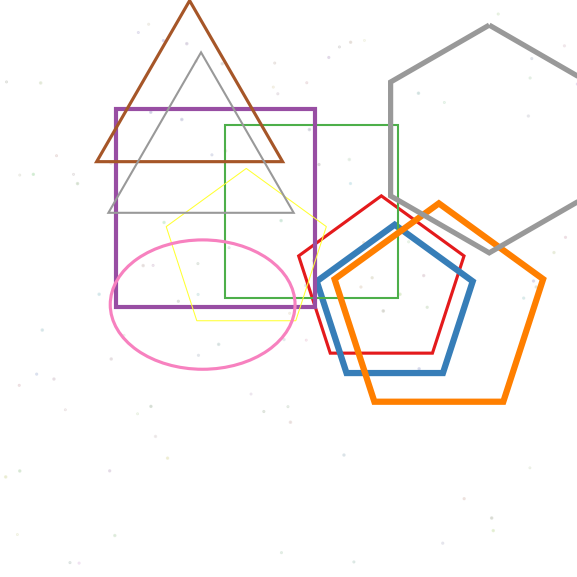[{"shape": "pentagon", "thickness": 1.5, "radius": 0.75, "center": [0.66, 0.509]}, {"shape": "pentagon", "thickness": 3, "radius": 0.71, "center": [0.684, 0.468]}, {"shape": "square", "thickness": 1, "radius": 0.75, "center": [0.539, 0.633]}, {"shape": "square", "thickness": 2, "radius": 0.86, "center": [0.373, 0.639]}, {"shape": "pentagon", "thickness": 3, "radius": 0.95, "center": [0.76, 0.457]}, {"shape": "pentagon", "thickness": 0.5, "radius": 0.73, "center": [0.426, 0.562]}, {"shape": "triangle", "thickness": 1.5, "radius": 0.93, "center": [0.328, 0.812]}, {"shape": "oval", "thickness": 1.5, "radius": 0.8, "center": [0.351, 0.472]}, {"shape": "triangle", "thickness": 1, "radius": 0.93, "center": [0.348, 0.723]}, {"shape": "hexagon", "thickness": 2.5, "radius": 0.99, "center": [0.847, 0.758]}]